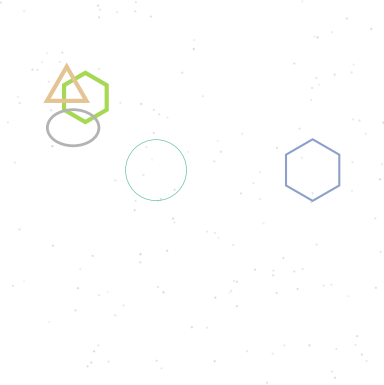[{"shape": "circle", "thickness": 0.5, "radius": 0.4, "center": [0.405, 0.558]}, {"shape": "hexagon", "thickness": 1.5, "radius": 0.4, "center": [0.812, 0.558]}, {"shape": "hexagon", "thickness": 3, "radius": 0.32, "center": [0.222, 0.747]}, {"shape": "triangle", "thickness": 3, "radius": 0.3, "center": [0.173, 0.768]}, {"shape": "oval", "thickness": 2, "radius": 0.33, "center": [0.19, 0.668]}]